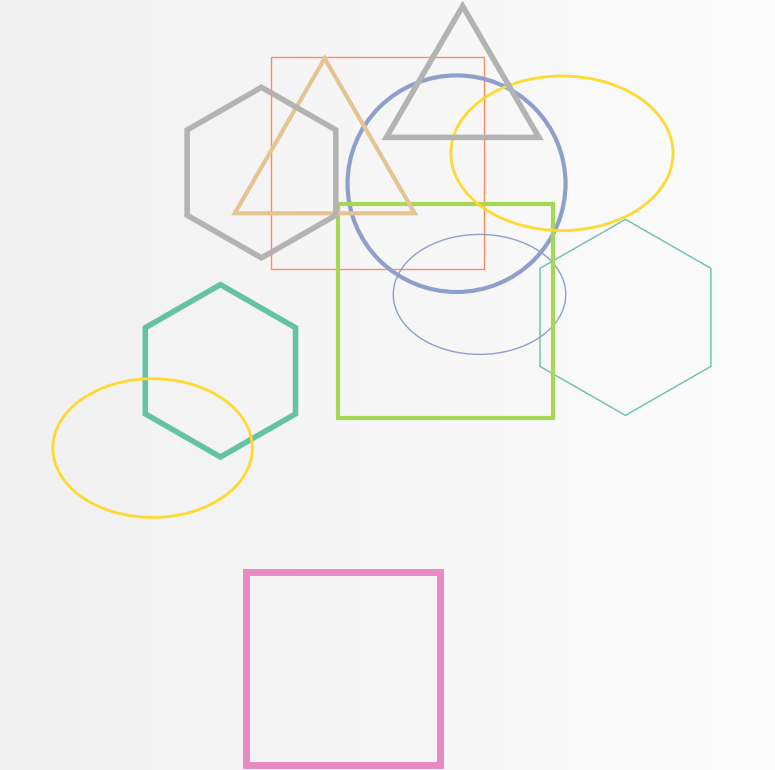[{"shape": "hexagon", "thickness": 2, "radius": 0.56, "center": [0.284, 0.518]}, {"shape": "hexagon", "thickness": 0.5, "radius": 0.64, "center": [0.807, 0.588]}, {"shape": "square", "thickness": 0.5, "radius": 0.69, "center": [0.487, 0.788]}, {"shape": "oval", "thickness": 0.5, "radius": 0.56, "center": [0.619, 0.618]}, {"shape": "circle", "thickness": 1.5, "radius": 0.7, "center": [0.589, 0.761]}, {"shape": "square", "thickness": 2.5, "radius": 0.63, "center": [0.443, 0.132]}, {"shape": "square", "thickness": 1.5, "radius": 0.69, "center": [0.575, 0.596]}, {"shape": "oval", "thickness": 1, "radius": 0.64, "center": [0.197, 0.418]}, {"shape": "oval", "thickness": 1, "radius": 0.72, "center": [0.725, 0.801]}, {"shape": "triangle", "thickness": 1.5, "radius": 0.67, "center": [0.419, 0.79]}, {"shape": "triangle", "thickness": 2, "radius": 0.57, "center": [0.597, 0.878]}, {"shape": "hexagon", "thickness": 2, "radius": 0.55, "center": [0.337, 0.776]}]